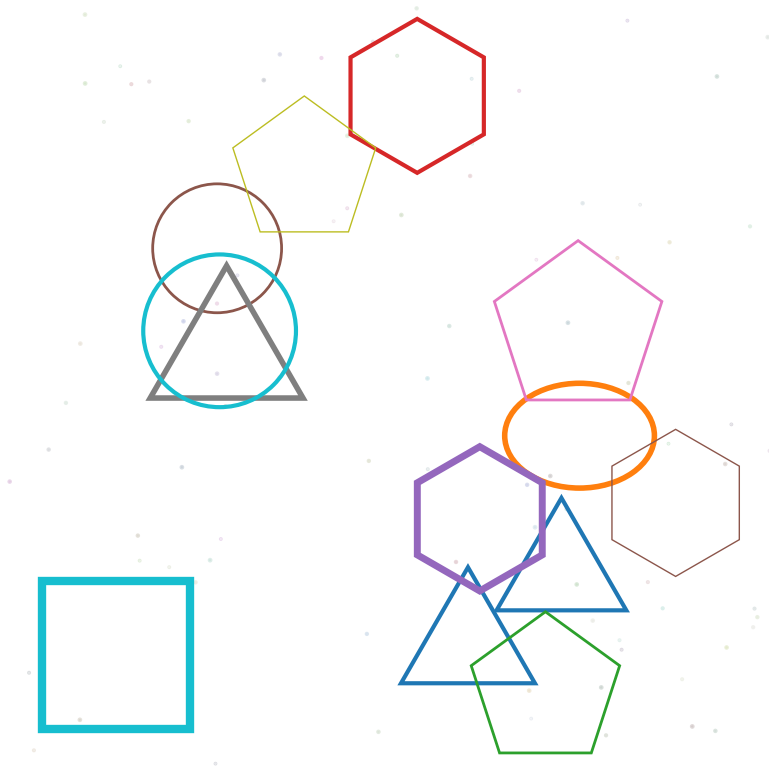[{"shape": "triangle", "thickness": 1.5, "radius": 0.5, "center": [0.608, 0.163]}, {"shape": "triangle", "thickness": 1.5, "radius": 0.49, "center": [0.729, 0.256]}, {"shape": "oval", "thickness": 2, "radius": 0.49, "center": [0.753, 0.434]}, {"shape": "pentagon", "thickness": 1, "radius": 0.51, "center": [0.708, 0.104]}, {"shape": "hexagon", "thickness": 1.5, "radius": 0.5, "center": [0.542, 0.876]}, {"shape": "hexagon", "thickness": 2.5, "radius": 0.47, "center": [0.623, 0.326]}, {"shape": "hexagon", "thickness": 0.5, "radius": 0.48, "center": [0.877, 0.347]}, {"shape": "circle", "thickness": 1, "radius": 0.42, "center": [0.282, 0.678]}, {"shape": "pentagon", "thickness": 1, "radius": 0.57, "center": [0.751, 0.573]}, {"shape": "triangle", "thickness": 2, "radius": 0.57, "center": [0.294, 0.54]}, {"shape": "pentagon", "thickness": 0.5, "radius": 0.49, "center": [0.395, 0.778]}, {"shape": "circle", "thickness": 1.5, "radius": 0.5, "center": [0.285, 0.57]}, {"shape": "square", "thickness": 3, "radius": 0.48, "center": [0.151, 0.149]}]